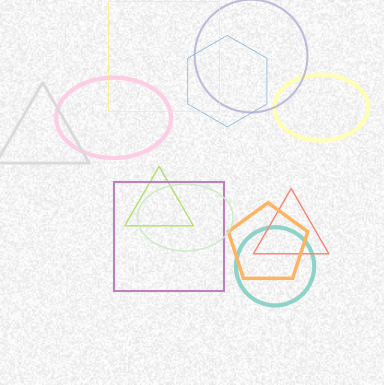[{"shape": "circle", "thickness": 3, "radius": 0.51, "center": [0.714, 0.308]}, {"shape": "oval", "thickness": 3, "radius": 0.61, "center": [0.834, 0.721]}, {"shape": "circle", "thickness": 1.5, "radius": 0.73, "center": [0.652, 0.854]}, {"shape": "triangle", "thickness": 1, "radius": 0.57, "center": [0.756, 0.397]}, {"shape": "hexagon", "thickness": 0.5, "radius": 0.59, "center": [0.59, 0.789]}, {"shape": "pentagon", "thickness": 2.5, "radius": 0.54, "center": [0.696, 0.365]}, {"shape": "triangle", "thickness": 1, "radius": 0.52, "center": [0.413, 0.465]}, {"shape": "oval", "thickness": 3, "radius": 0.75, "center": [0.295, 0.694]}, {"shape": "triangle", "thickness": 2, "radius": 0.7, "center": [0.111, 0.646]}, {"shape": "square", "thickness": 1.5, "radius": 0.71, "center": [0.439, 0.386]}, {"shape": "oval", "thickness": 1, "radius": 0.62, "center": [0.481, 0.435]}, {"shape": "square", "thickness": 0.5, "radius": 0.72, "center": [0.424, 0.855]}]